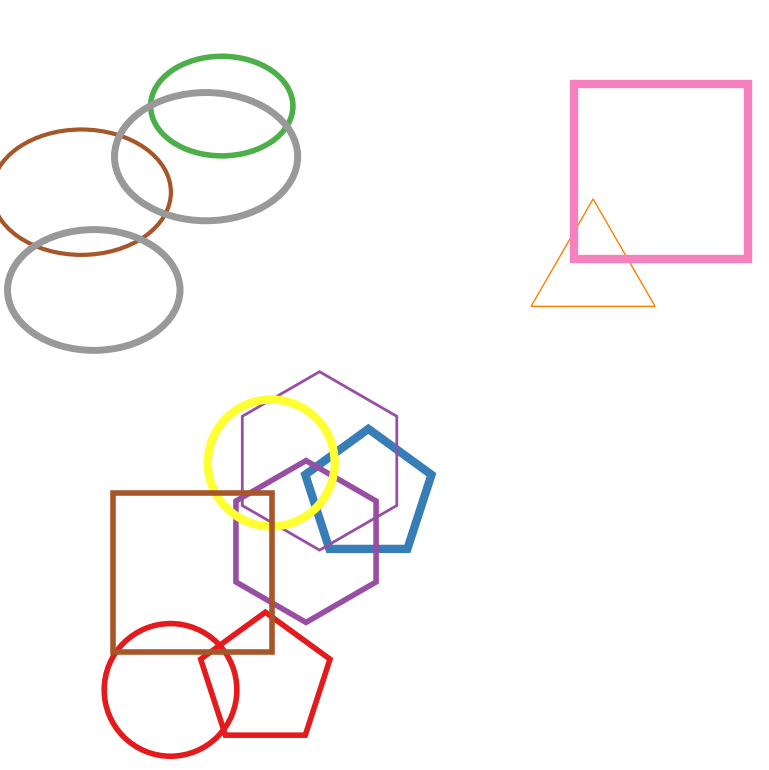[{"shape": "circle", "thickness": 2, "radius": 0.43, "center": [0.221, 0.104]}, {"shape": "pentagon", "thickness": 2, "radius": 0.44, "center": [0.345, 0.117]}, {"shape": "pentagon", "thickness": 3, "radius": 0.43, "center": [0.478, 0.357]}, {"shape": "oval", "thickness": 2, "radius": 0.46, "center": [0.288, 0.862]}, {"shape": "hexagon", "thickness": 2, "radius": 0.53, "center": [0.397, 0.297]}, {"shape": "hexagon", "thickness": 1, "radius": 0.58, "center": [0.415, 0.401]}, {"shape": "triangle", "thickness": 0.5, "radius": 0.46, "center": [0.77, 0.649]}, {"shape": "circle", "thickness": 3, "radius": 0.41, "center": [0.352, 0.399]}, {"shape": "oval", "thickness": 1.5, "radius": 0.58, "center": [0.106, 0.75]}, {"shape": "square", "thickness": 2, "radius": 0.52, "center": [0.25, 0.256]}, {"shape": "square", "thickness": 3, "radius": 0.57, "center": [0.859, 0.777]}, {"shape": "oval", "thickness": 2.5, "radius": 0.59, "center": [0.268, 0.797]}, {"shape": "oval", "thickness": 2.5, "radius": 0.56, "center": [0.122, 0.623]}]